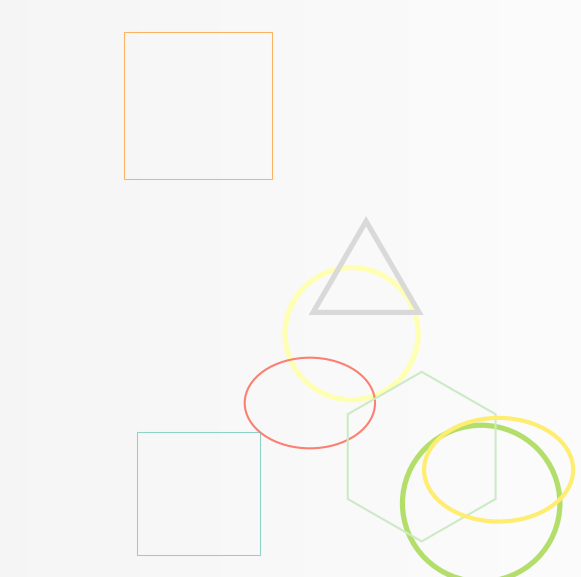[{"shape": "square", "thickness": 0.5, "radius": 0.53, "center": [0.342, 0.145]}, {"shape": "circle", "thickness": 2.5, "radius": 0.57, "center": [0.605, 0.421]}, {"shape": "oval", "thickness": 1, "radius": 0.56, "center": [0.533, 0.301]}, {"shape": "square", "thickness": 0.5, "radius": 0.64, "center": [0.34, 0.817]}, {"shape": "circle", "thickness": 2.5, "radius": 0.68, "center": [0.828, 0.127]}, {"shape": "triangle", "thickness": 2.5, "radius": 0.53, "center": [0.63, 0.511]}, {"shape": "hexagon", "thickness": 1, "radius": 0.73, "center": [0.725, 0.208]}, {"shape": "oval", "thickness": 2, "radius": 0.64, "center": [0.858, 0.186]}]